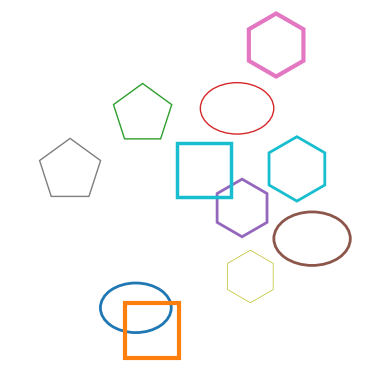[{"shape": "oval", "thickness": 2, "radius": 0.46, "center": [0.353, 0.201]}, {"shape": "square", "thickness": 3, "radius": 0.36, "center": [0.395, 0.141]}, {"shape": "pentagon", "thickness": 1, "radius": 0.4, "center": [0.37, 0.704]}, {"shape": "oval", "thickness": 1, "radius": 0.48, "center": [0.616, 0.719]}, {"shape": "hexagon", "thickness": 2, "radius": 0.37, "center": [0.629, 0.46]}, {"shape": "oval", "thickness": 2, "radius": 0.5, "center": [0.811, 0.38]}, {"shape": "hexagon", "thickness": 3, "radius": 0.41, "center": [0.717, 0.883]}, {"shape": "pentagon", "thickness": 1, "radius": 0.42, "center": [0.182, 0.557]}, {"shape": "hexagon", "thickness": 0.5, "radius": 0.34, "center": [0.65, 0.282]}, {"shape": "hexagon", "thickness": 2, "radius": 0.42, "center": [0.771, 0.561]}, {"shape": "square", "thickness": 2.5, "radius": 0.35, "center": [0.53, 0.558]}]